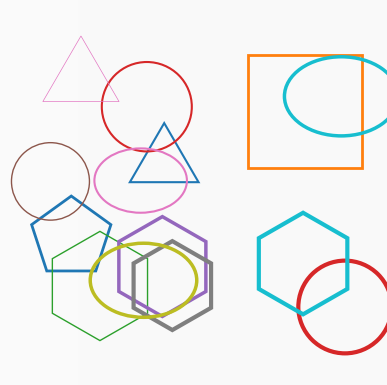[{"shape": "pentagon", "thickness": 2, "radius": 0.54, "center": [0.184, 0.383]}, {"shape": "triangle", "thickness": 1.5, "radius": 0.51, "center": [0.424, 0.578]}, {"shape": "square", "thickness": 2, "radius": 0.74, "center": [0.788, 0.71]}, {"shape": "hexagon", "thickness": 1, "radius": 0.71, "center": [0.258, 0.257]}, {"shape": "circle", "thickness": 1.5, "radius": 0.58, "center": [0.379, 0.723]}, {"shape": "circle", "thickness": 3, "radius": 0.6, "center": [0.89, 0.203]}, {"shape": "hexagon", "thickness": 2.5, "radius": 0.65, "center": [0.419, 0.308]}, {"shape": "circle", "thickness": 1, "radius": 0.5, "center": [0.13, 0.529]}, {"shape": "triangle", "thickness": 0.5, "radius": 0.57, "center": [0.209, 0.793]}, {"shape": "oval", "thickness": 1.5, "radius": 0.6, "center": [0.363, 0.531]}, {"shape": "hexagon", "thickness": 3, "radius": 0.58, "center": [0.445, 0.258]}, {"shape": "oval", "thickness": 2.5, "radius": 0.69, "center": [0.37, 0.272]}, {"shape": "hexagon", "thickness": 3, "radius": 0.66, "center": [0.782, 0.315]}, {"shape": "oval", "thickness": 2.5, "radius": 0.73, "center": [0.881, 0.75]}]